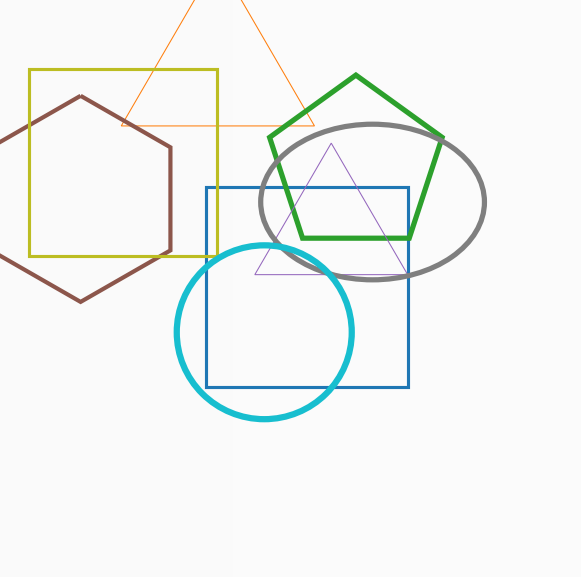[{"shape": "square", "thickness": 1.5, "radius": 0.87, "center": [0.528, 0.502]}, {"shape": "triangle", "thickness": 0.5, "radius": 0.96, "center": [0.375, 0.877]}, {"shape": "pentagon", "thickness": 2.5, "radius": 0.78, "center": [0.612, 0.713]}, {"shape": "triangle", "thickness": 0.5, "radius": 0.76, "center": [0.57, 0.599]}, {"shape": "hexagon", "thickness": 2, "radius": 0.89, "center": [0.139, 0.655]}, {"shape": "oval", "thickness": 2.5, "radius": 0.96, "center": [0.641, 0.649]}, {"shape": "square", "thickness": 1.5, "radius": 0.81, "center": [0.212, 0.718]}, {"shape": "circle", "thickness": 3, "radius": 0.75, "center": [0.455, 0.424]}]